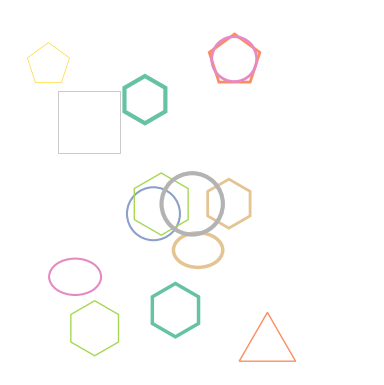[{"shape": "hexagon", "thickness": 2.5, "radius": 0.35, "center": [0.456, 0.194]}, {"shape": "hexagon", "thickness": 3, "radius": 0.31, "center": [0.376, 0.741]}, {"shape": "pentagon", "thickness": 2, "radius": 0.35, "center": [0.609, 0.843]}, {"shape": "triangle", "thickness": 1, "radius": 0.42, "center": [0.695, 0.104]}, {"shape": "circle", "thickness": 1.5, "radius": 0.34, "center": [0.399, 0.445]}, {"shape": "circle", "thickness": 2, "radius": 0.29, "center": [0.608, 0.846]}, {"shape": "oval", "thickness": 1.5, "radius": 0.34, "center": [0.195, 0.281]}, {"shape": "hexagon", "thickness": 1, "radius": 0.4, "center": [0.419, 0.47]}, {"shape": "hexagon", "thickness": 1, "radius": 0.36, "center": [0.246, 0.147]}, {"shape": "pentagon", "thickness": 0.5, "radius": 0.29, "center": [0.126, 0.832]}, {"shape": "hexagon", "thickness": 2, "radius": 0.32, "center": [0.594, 0.471]}, {"shape": "oval", "thickness": 2.5, "radius": 0.32, "center": [0.515, 0.35]}, {"shape": "square", "thickness": 0.5, "radius": 0.4, "center": [0.23, 0.682]}, {"shape": "circle", "thickness": 3, "radius": 0.4, "center": [0.499, 0.47]}]